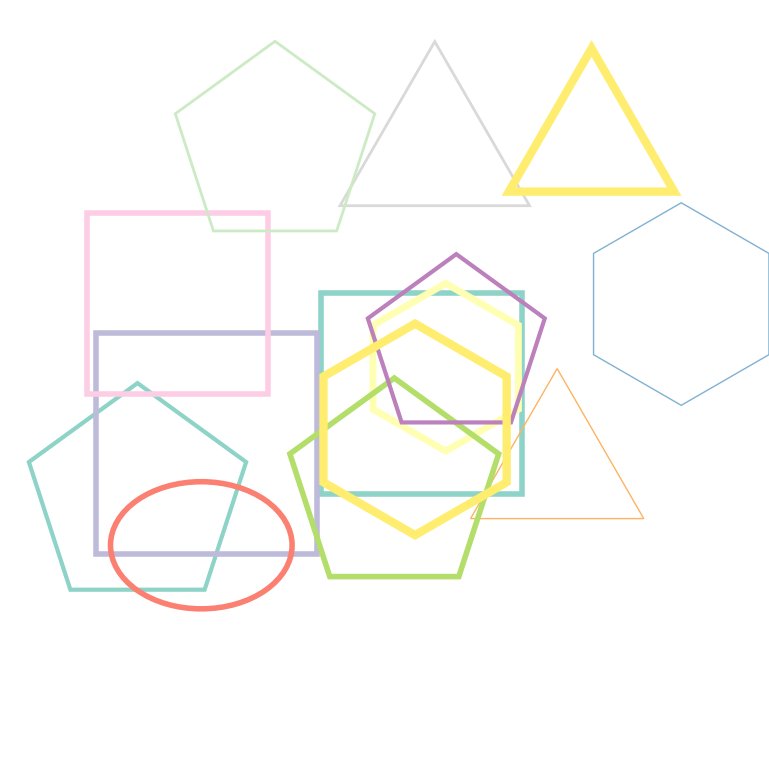[{"shape": "square", "thickness": 2, "radius": 0.65, "center": [0.547, 0.489]}, {"shape": "pentagon", "thickness": 1.5, "radius": 0.74, "center": [0.179, 0.354]}, {"shape": "hexagon", "thickness": 2.5, "radius": 0.55, "center": [0.579, 0.523]}, {"shape": "square", "thickness": 2, "radius": 0.72, "center": [0.268, 0.424]}, {"shape": "oval", "thickness": 2, "radius": 0.59, "center": [0.261, 0.292]}, {"shape": "hexagon", "thickness": 0.5, "radius": 0.66, "center": [0.885, 0.605]}, {"shape": "triangle", "thickness": 0.5, "radius": 0.65, "center": [0.724, 0.391]}, {"shape": "pentagon", "thickness": 2, "radius": 0.71, "center": [0.512, 0.366]}, {"shape": "square", "thickness": 2, "radius": 0.59, "center": [0.231, 0.605]}, {"shape": "triangle", "thickness": 1, "radius": 0.71, "center": [0.565, 0.804]}, {"shape": "pentagon", "thickness": 1.5, "radius": 0.6, "center": [0.593, 0.549]}, {"shape": "pentagon", "thickness": 1, "radius": 0.68, "center": [0.357, 0.81]}, {"shape": "hexagon", "thickness": 3, "radius": 0.69, "center": [0.539, 0.442]}, {"shape": "triangle", "thickness": 3, "radius": 0.62, "center": [0.768, 0.813]}]